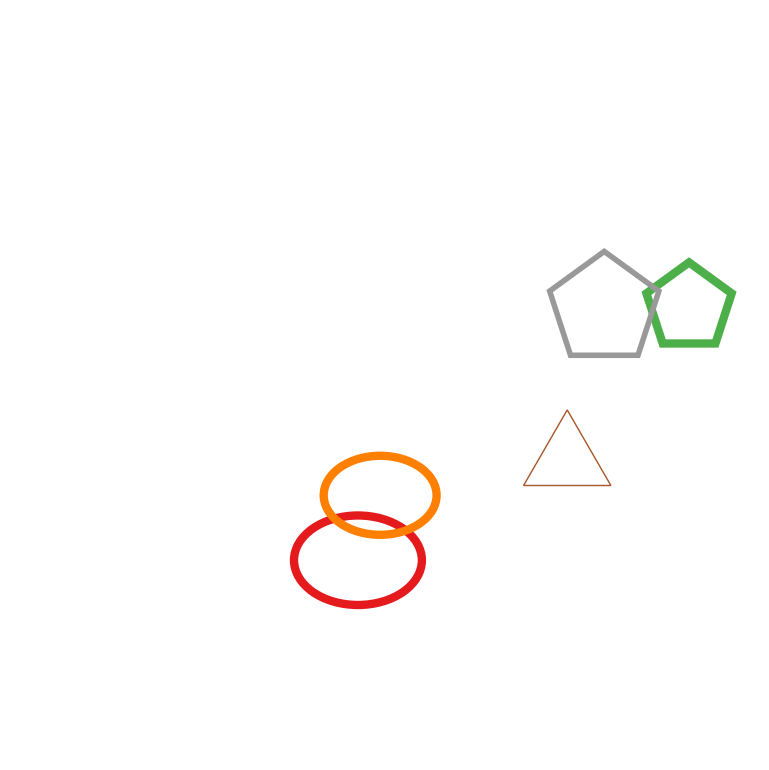[{"shape": "oval", "thickness": 3, "radius": 0.42, "center": [0.465, 0.272]}, {"shape": "pentagon", "thickness": 3, "radius": 0.29, "center": [0.895, 0.601]}, {"shape": "oval", "thickness": 3, "radius": 0.37, "center": [0.494, 0.357]}, {"shape": "triangle", "thickness": 0.5, "radius": 0.33, "center": [0.737, 0.402]}, {"shape": "pentagon", "thickness": 2, "radius": 0.37, "center": [0.785, 0.599]}]